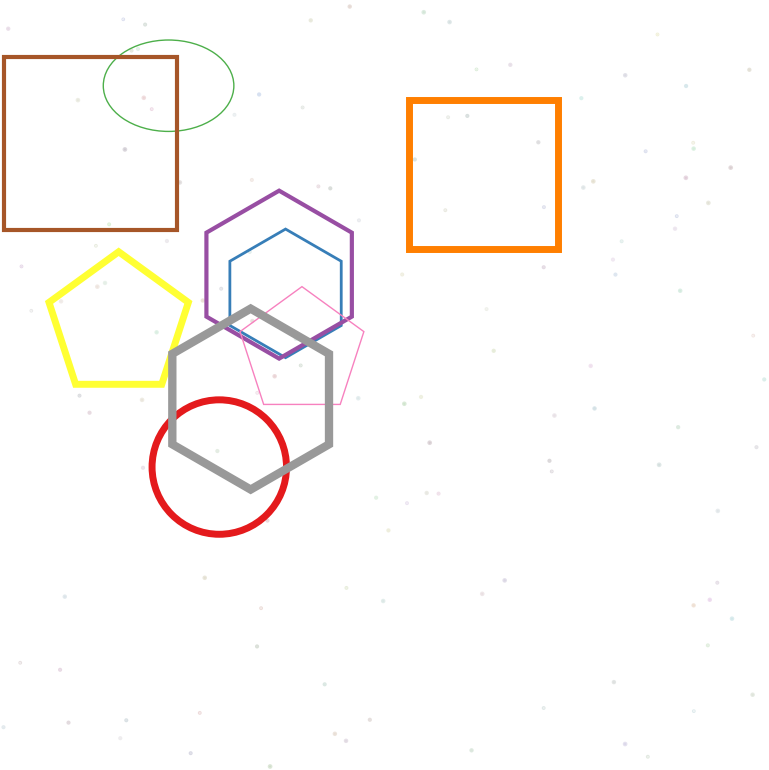[{"shape": "circle", "thickness": 2.5, "radius": 0.44, "center": [0.285, 0.393]}, {"shape": "hexagon", "thickness": 1, "radius": 0.42, "center": [0.371, 0.619]}, {"shape": "oval", "thickness": 0.5, "radius": 0.42, "center": [0.219, 0.889]}, {"shape": "hexagon", "thickness": 1.5, "radius": 0.55, "center": [0.363, 0.643]}, {"shape": "square", "thickness": 2.5, "radius": 0.48, "center": [0.628, 0.774]}, {"shape": "pentagon", "thickness": 2.5, "radius": 0.48, "center": [0.154, 0.578]}, {"shape": "square", "thickness": 1.5, "radius": 0.56, "center": [0.117, 0.813]}, {"shape": "pentagon", "thickness": 0.5, "radius": 0.42, "center": [0.392, 0.543]}, {"shape": "hexagon", "thickness": 3, "radius": 0.59, "center": [0.326, 0.482]}]